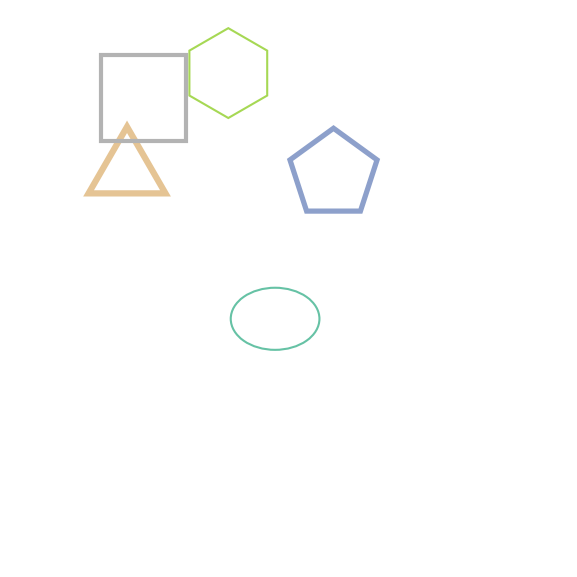[{"shape": "oval", "thickness": 1, "radius": 0.38, "center": [0.476, 0.447]}, {"shape": "pentagon", "thickness": 2.5, "radius": 0.4, "center": [0.578, 0.698]}, {"shape": "hexagon", "thickness": 1, "radius": 0.39, "center": [0.395, 0.873]}, {"shape": "triangle", "thickness": 3, "radius": 0.38, "center": [0.22, 0.703]}, {"shape": "square", "thickness": 2, "radius": 0.37, "center": [0.249, 0.829]}]